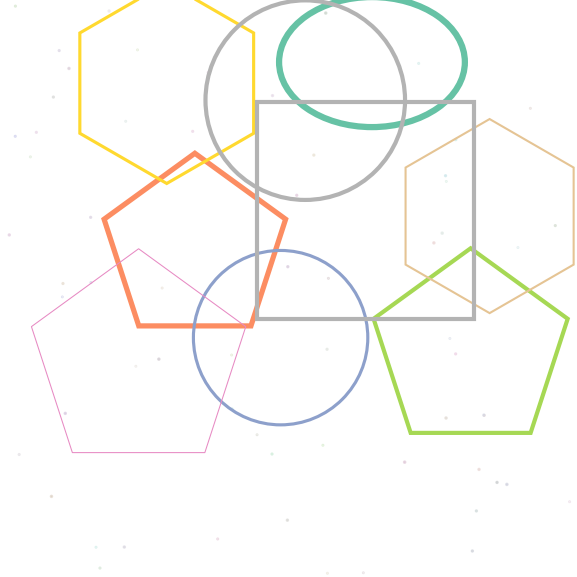[{"shape": "oval", "thickness": 3, "radius": 0.8, "center": [0.644, 0.892]}, {"shape": "pentagon", "thickness": 2.5, "radius": 0.83, "center": [0.337, 0.568]}, {"shape": "circle", "thickness": 1.5, "radius": 0.75, "center": [0.486, 0.414]}, {"shape": "pentagon", "thickness": 0.5, "radius": 0.98, "center": [0.24, 0.373]}, {"shape": "pentagon", "thickness": 2, "radius": 0.88, "center": [0.815, 0.392]}, {"shape": "hexagon", "thickness": 1.5, "radius": 0.87, "center": [0.289, 0.855]}, {"shape": "hexagon", "thickness": 1, "radius": 0.84, "center": [0.848, 0.625]}, {"shape": "circle", "thickness": 2, "radius": 0.86, "center": [0.529, 0.826]}, {"shape": "square", "thickness": 2, "radius": 0.94, "center": [0.633, 0.635]}]